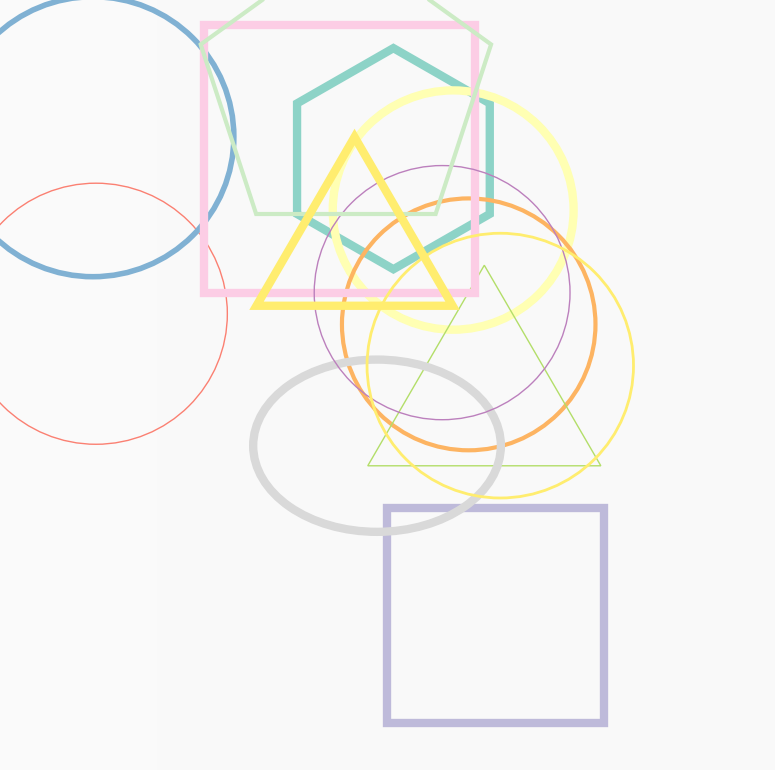[{"shape": "hexagon", "thickness": 3, "radius": 0.72, "center": [0.508, 0.794]}, {"shape": "circle", "thickness": 3, "radius": 0.78, "center": [0.585, 0.727]}, {"shape": "square", "thickness": 3, "radius": 0.7, "center": [0.639, 0.201]}, {"shape": "circle", "thickness": 0.5, "radius": 0.85, "center": [0.124, 0.593]}, {"shape": "circle", "thickness": 2, "radius": 0.91, "center": [0.12, 0.822]}, {"shape": "circle", "thickness": 1.5, "radius": 0.82, "center": [0.605, 0.579]}, {"shape": "triangle", "thickness": 0.5, "radius": 0.87, "center": [0.625, 0.482]}, {"shape": "square", "thickness": 3, "radius": 0.87, "center": [0.438, 0.794]}, {"shape": "oval", "thickness": 3, "radius": 0.8, "center": [0.486, 0.421]}, {"shape": "circle", "thickness": 0.5, "radius": 0.83, "center": [0.57, 0.62]}, {"shape": "pentagon", "thickness": 1.5, "radius": 0.98, "center": [0.446, 0.881]}, {"shape": "circle", "thickness": 1, "radius": 0.86, "center": [0.646, 0.525]}, {"shape": "triangle", "thickness": 3, "radius": 0.73, "center": [0.457, 0.676]}]